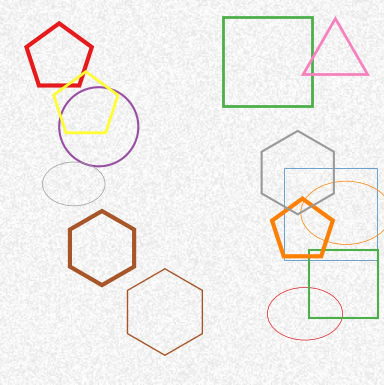[{"shape": "pentagon", "thickness": 3, "radius": 0.45, "center": [0.154, 0.85]}, {"shape": "oval", "thickness": 0.5, "radius": 0.49, "center": [0.792, 0.185]}, {"shape": "square", "thickness": 0.5, "radius": 0.6, "center": [0.858, 0.444]}, {"shape": "square", "thickness": 1.5, "radius": 0.45, "center": [0.893, 0.263]}, {"shape": "square", "thickness": 2, "radius": 0.57, "center": [0.695, 0.84]}, {"shape": "circle", "thickness": 1.5, "radius": 0.51, "center": [0.257, 0.671]}, {"shape": "oval", "thickness": 0.5, "radius": 0.59, "center": [0.899, 0.447]}, {"shape": "pentagon", "thickness": 3, "radius": 0.41, "center": [0.786, 0.401]}, {"shape": "pentagon", "thickness": 2, "radius": 0.44, "center": [0.223, 0.726]}, {"shape": "hexagon", "thickness": 1, "radius": 0.56, "center": [0.428, 0.19]}, {"shape": "hexagon", "thickness": 3, "radius": 0.48, "center": [0.265, 0.356]}, {"shape": "triangle", "thickness": 2, "radius": 0.48, "center": [0.871, 0.855]}, {"shape": "hexagon", "thickness": 1.5, "radius": 0.54, "center": [0.773, 0.552]}, {"shape": "oval", "thickness": 0.5, "radius": 0.41, "center": [0.192, 0.522]}]